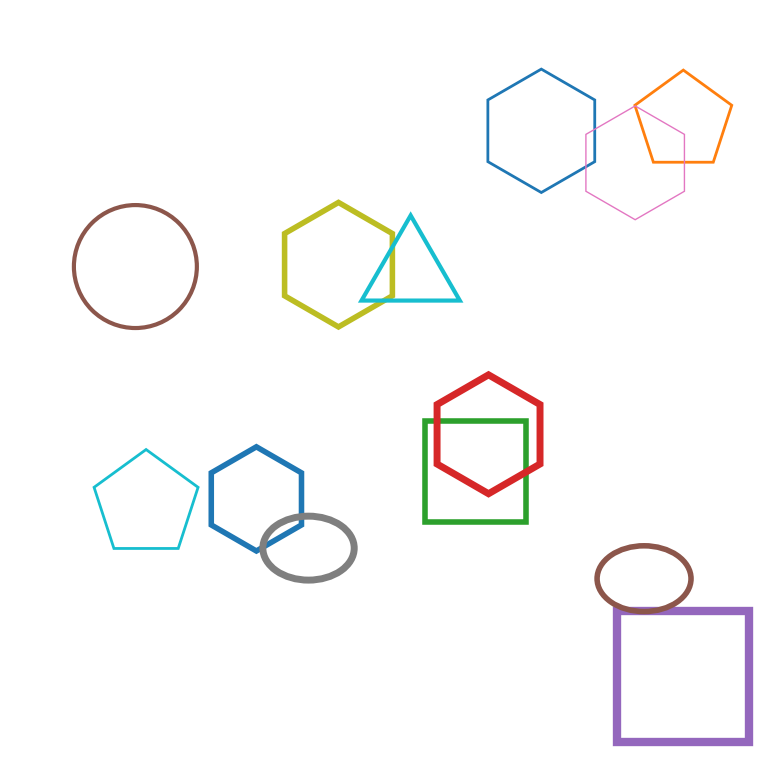[{"shape": "hexagon", "thickness": 1, "radius": 0.4, "center": [0.703, 0.83]}, {"shape": "hexagon", "thickness": 2, "radius": 0.34, "center": [0.333, 0.352]}, {"shape": "pentagon", "thickness": 1, "radius": 0.33, "center": [0.887, 0.843]}, {"shape": "square", "thickness": 2, "radius": 0.33, "center": [0.617, 0.388]}, {"shape": "hexagon", "thickness": 2.5, "radius": 0.39, "center": [0.634, 0.436]}, {"shape": "square", "thickness": 3, "radius": 0.43, "center": [0.887, 0.121]}, {"shape": "oval", "thickness": 2, "radius": 0.3, "center": [0.836, 0.248]}, {"shape": "circle", "thickness": 1.5, "radius": 0.4, "center": [0.176, 0.654]}, {"shape": "hexagon", "thickness": 0.5, "radius": 0.37, "center": [0.825, 0.789]}, {"shape": "oval", "thickness": 2.5, "radius": 0.3, "center": [0.401, 0.288]}, {"shape": "hexagon", "thickness": 2, "radius": 0.4, "center": [0.44, 0.656]}, {"shape": "pentagon", "thickness": 1, "radius": 0.36, "center": [0.19, 0.345]}, {"shape": "triangle", "thickness": 1.5, "radius": 0.37, "center": [0.533, 0.646]}]